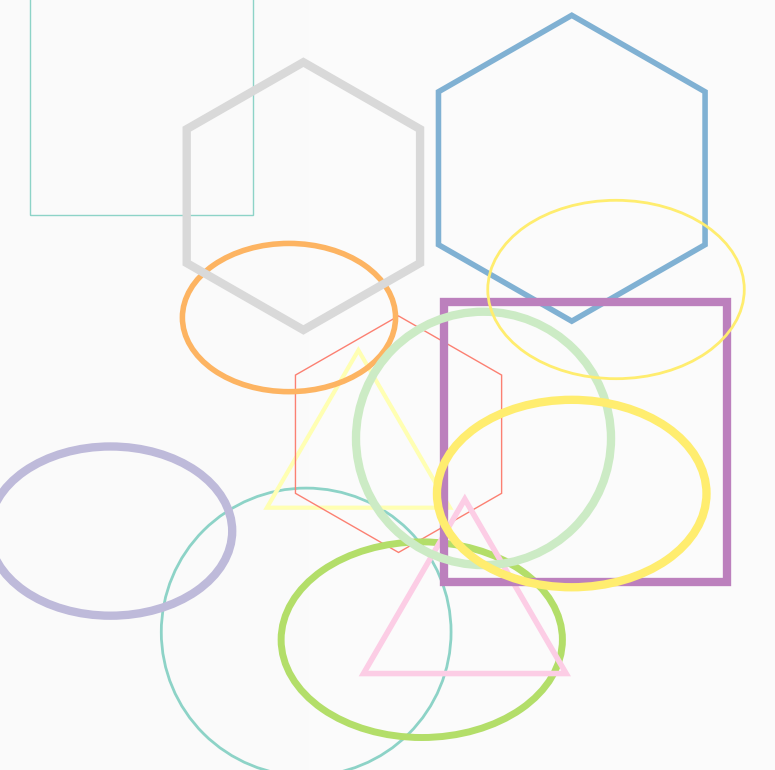[{"shape": "square", "thickness": 0.5, "radius": 0.72, "center": [0.183, 0.865]}, {"shape": "circle", "thickness": 1, "radius": 0.93, "center": [0.395, 0.179]}, {"shape": "triangle", "thickness": 1.5, "radius": 0.68, "center": [0.462, 0.409]}, {"shape": "oval", "thickness": 3, "radius": 0.78, "center": [0.143, 0.31]}, {"shape": "hexagon", "thickness": 0.5, "radius": 0.77, "center": [0.514, 0.436]}, {"shape": "hexagon", "thickness": 2, "radius": 0.99, "center": [0.738, 0.782]}, {"shape": "oval", "thickness": 2, "radius": 0.69, "center": [0.373, 0.588]}, {"shape": "oval", "thickness": 2.5, "radius": 0.91, "center": [0.544, 0.169]}, {"shape": "triangle", "thickness": 2, "radius": 0.75, "center": [0.6, 0.201]}, {"shape": "hexagon", "thickness": 3, "radius": 0.87, "center": [0.391, 0.745]}, {"shape": "square", "thickness": 3, "radius": 0.91, "center": [0.756, 0.426]}, {"shape": "circle", "thickness": 3, "radius": 0.82, "center": [0.624, 0.431]}, {"shape": "oval", "thickness": 3, "radius": 0.87, "center": [0.738, 0.359]}, {"shape": "oval", "thickness": 1, "radius": 0.83, "center": [0.795, 0.624]}]